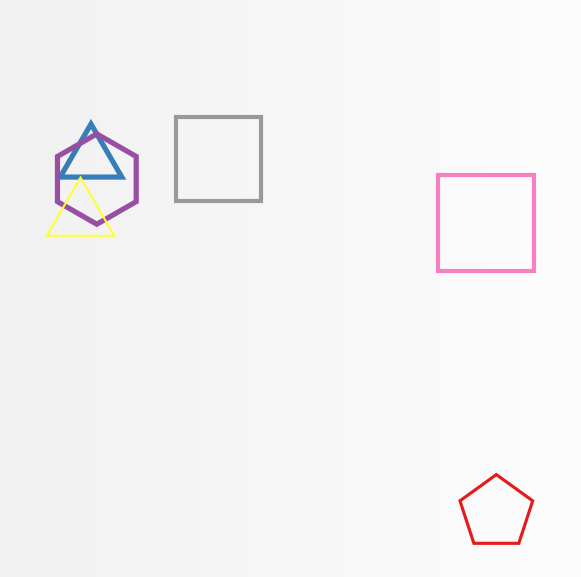[{"shape": "pentagon", "thickness": 1.5, "radius": 0.33, "center": [0.854, 0.112]}, {"shape": "triangle", "thickness": 2.5, "radius": 0.31, "center": [0.157, 0.723]}, {"shape": "hexagon", "thickness": 2.5, "radius": 0.39, "center": [0.167, 0.689]}, {"shape": "triangle", "thickness": 1, "radius": 0.34, "center": [0.139, 0.624]}, {"shape": "square", "thickness": 2, "radius": 0.41, "center": [0.836, 0.613]}, {"shape": "square", "thickness": 2, "radius": 0.36, "center": [0.376, 0.724]}]